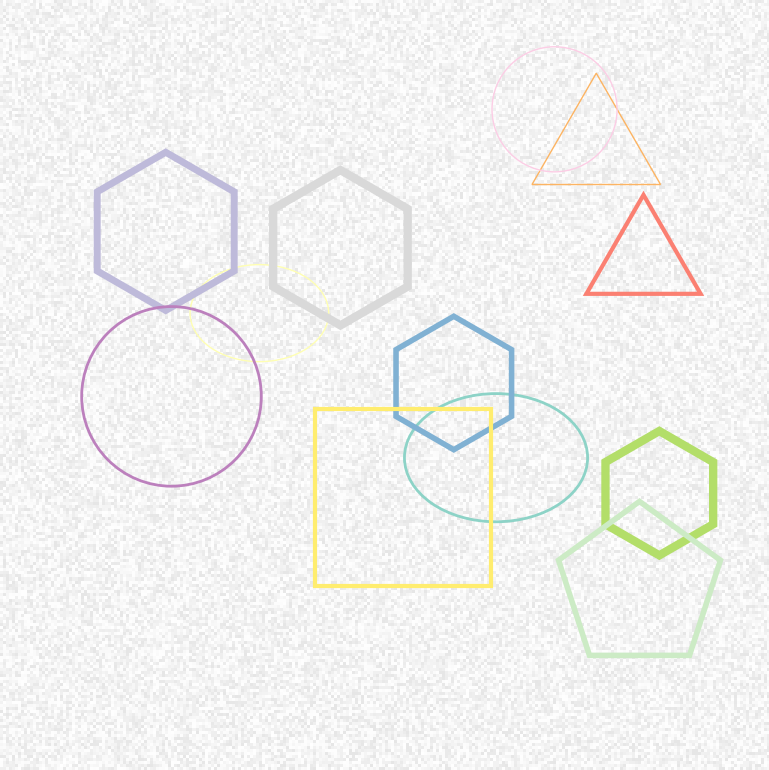[{"shape": "oval", "thickness": 1, "radius": 0.59, "center": [0.644, 0.406]}, {"shape": "oval", "thickness": 0.5, "radius": 0.45, "center": [0.337, 0.593]}, {"shape": "hexagon", "thickness": 2.5, "radius": 0.51, "center": [0.215, 0.7]}, {"shape": "triangle", "thickness": 1.5, "radius": 0.43, "center": [0.836, 0.661]}, {"shape": "hexagon", "thickness": 2, "radius": 0.43, "center": [0.589, 0.503]}, {"shape": "triangle", "thickness": 0.5, "radius": 0.48, "center": [0.774, 0.809]}, {"shape": "hexagon", "thickness": 3, "radius": 0.4, "center": [0.856, 0.36]}, {"shape": "circle", "thickness": 0.5, "radius": 0.41, "center": [0.72, 0.858]}, {"shape": "hexagon", "thickness": 3, "radius": 0.5, "center": [0.442, 0.678]}, {"shape": "circle", "thickness": 1, "radius": 0.58, "center": [0.223, 0.485]}, {"shape": "pentagon", "thickness": 2, "radius": 0.55, "center": [0.831, 0.238]}, {"shape": "square", "thickness": 1.5, "radius": 0.57, "center": [0.523, 0.354]}]